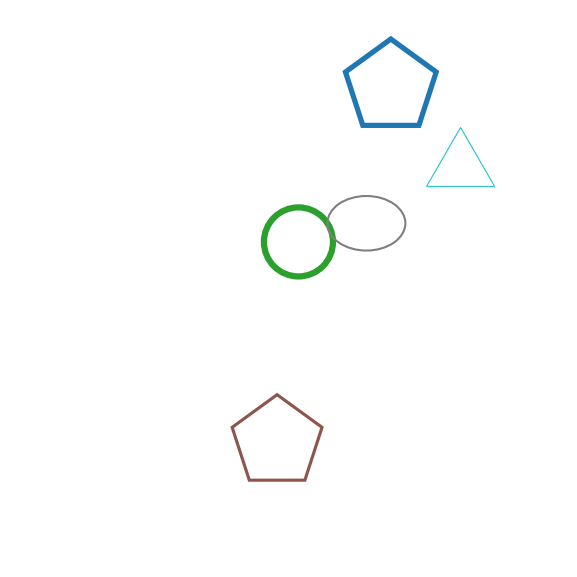[{"shape": "pentagon", "thickness": 2.5, "radius": 0.41, "center": [0.677, 0.849]}, {"shape": "circle", "thickness": 3, "radius": 0.3, "center": [0.517, 0.58]}, {"shape": "pentagon", "thickness": 1.5, "radius": 0.41, "center": [0.48, 0.234]}, {"shape": "oval", "thickness": 1, "radius": 0.34, "center": [0.634, 0.613]}, {"shape": "triangle", "thickness": 0.5, "radius": 0.34, "center": [0.798, 0.71]}]